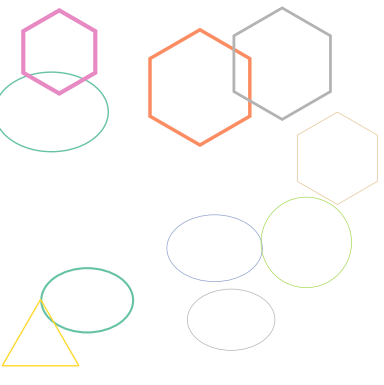[{"shape": "oval", "thickness": 1.5, "radius": 0.6, "center": [0.227, 0.22]}, {"shape": "oval", "thickness": 1, "radius": 0.74, "center": [0.134, 0.709]}, {"shape": "hexagon", "thickness": 2.5, "radius": 0.75, "center": [0.519, 0.773]}, {"shape": "oval", "thickness": 0.5, "radius": 0.62, "center": [0.557, 0.355]}, {"shape": "hexagon", "thickness": 3, "radius": 0.54, "center": [0.154, 0.865]}, {"shape": "circle", "thickness": 0.5, "radius": 0.59, "center": [0.796, 0.37]}, {"shape": "triangle", "thickness": 1, "radius": 0.57, "center": [0.105, 0.107]}, {"shape": "hexagon", "thickness": 0.5, "radius": 0.6, "center": [0.876, 0.589]}, {"shape": "oval", "thickness": 0.5, "radius": 0.57, "center": [0.6, 0.17]}, {"shape": "hexagon", "thickness": 2, "radius": 0.72, "center": [0.733, 0.835]}]